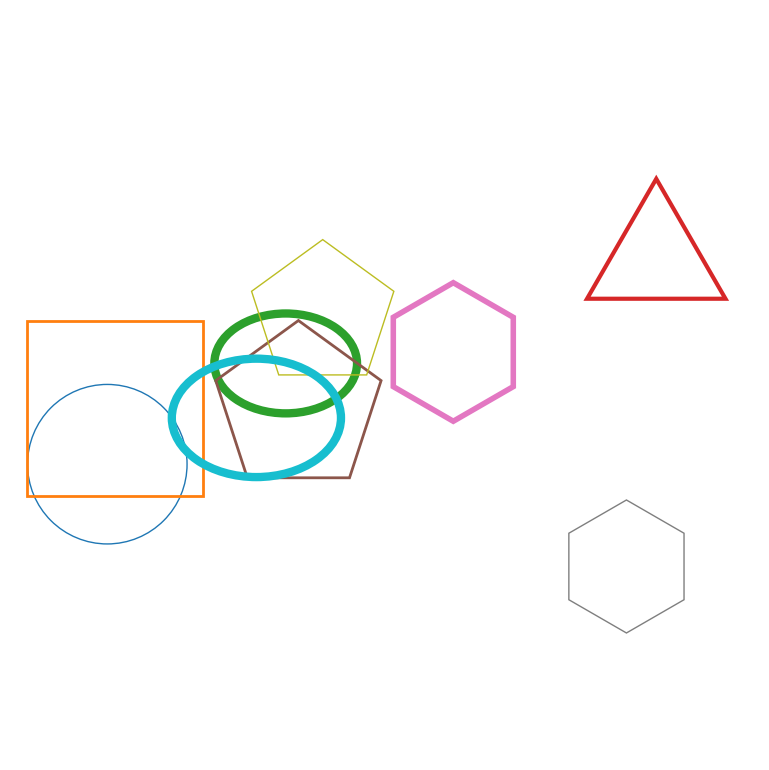[{"shape": "circle", "thickness": 0.5, "radius": 0.52, "center": [0.139, 0.397]}, {"shape": "square", "thickness": 1, "radius": 0.57, "center": [0.15, 0.47]}, {"shape": "oval", "thickness": 3, "radius": 0.46, "center": [0.371, 0.528]}, {"shape": "triangle", "thickness": 1.5, "radius": 0.52, "center": [0.852, 0.664]}, {"shape": "pentagon", "thickness": 1, "radius": 0.56, "center": [0.388, 0.471]}, {"shape": "hexagon", "thickness": 2, "radius": 0.45, "center": [0.589, 0.543]}, {"shape": "hexagon", "thickness": 0.5, "radius": 0.43, "center": [0.814, 0.264]}, {"shape": "pentagon", "thickness": 0.5, "radius": 0.49, "center": [0.419, 0.592]}, {"shape": "oval", "thickness": 3, "radius": 0.55, "center": [0.333, 0.457]}]